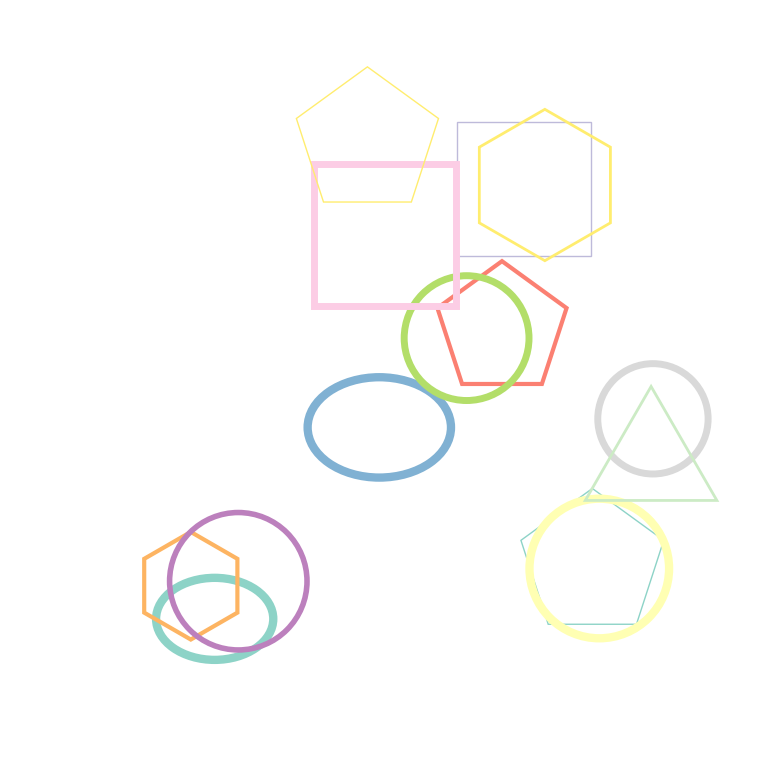[{"shape": "oval", "thickness": 3, "radius": 0.38, "center": [0.279, 0.196]}, {"shape": "pentagon", "thickness": 0.5, "radius": 0.49, "center": [0.769, 0.268]}, {"shape": "circle", "thickness": 3, "radius": 0.45, "center": [0.778, 0.262]}, {"shape": "square", "thickness": 0.5, "radius": 0.43, "center": [0.68, 0.755]}, {"shape": "pentagon", "thickness": 1.5, "radius": 0.44, "center": [0.652, 0.573]}, {"shape": "oval", "thickness": 3, "radius": 0.47, "center": [0.493, 0.445]}, {"shape": "hexagon", "thickness": 1.5, "radius": 0.35, "center": [0.248, 0.239]}, {"shape": "circle", "thickness": 2.5, "radius": 0.41, "center": [0.606, 0.561]}, {"shape": "square", "thickness": 2.5, "radius": 0.46, "center": [0.5, 0.695]}, {"shape": "circle", "thickness": 2.5, "radius": 0.36, "center": [0.848, 0.456]}, {"shape": "circle", "thickness": 2, "radius": 0.45, "center": [0.309, 0.245]}, {"shape": "triangle", "thickness": 1, "radius": 0.49, "center": [0.846, 0.399]}, {"shape": "pentagon", "thickness": 0.5, "radius": 0.49, "center": [0.477, 0.816]}, {"shape": "hexagon", "thickness": 1, "radius": 0.49, "center": [0.708, 0.76]}]